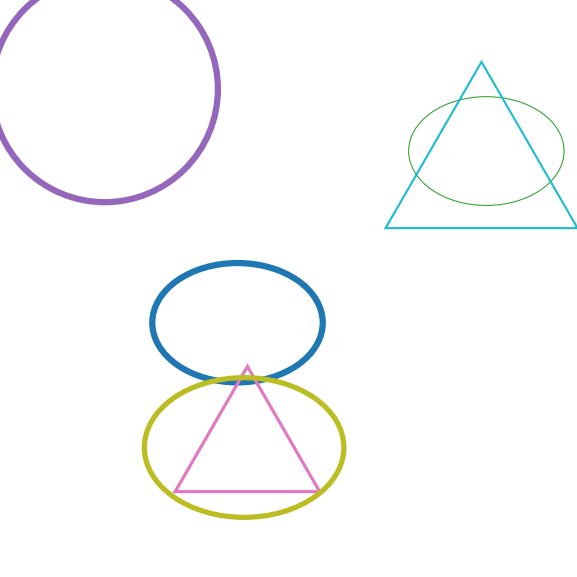[{"shape": "oval", "thickness": 3, "radius": 0.74, "center": [0.411, 0.44]}, {"shape": "oval", "thickness": 0.5, "radius": 0.67, "center": [0.842, 0.738]}, {"shape": "circle", "thickness": 3, "radius": 0.98, "center": [0.181, 0.845]}, {"shape": "triangle", "thickness": 1.5, "radius": 0.72, "center": [0.428, 0.22]}, {"shape": "oval", "thickness": 2.5, "radius": 0.86, "center": [0.423, 0.224]}, {"shape": "triangle", "thickness": 1, "radius": 0.96, "center": [0.834, 0.7]}]